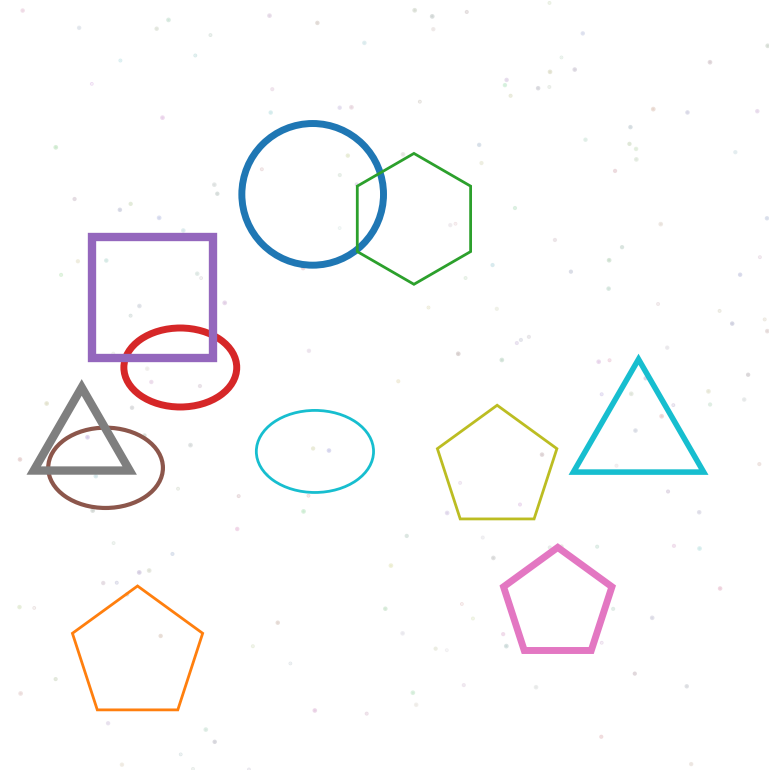[{"shape": "circle", "thickness": 2.5, "radius": 0.46, "center": [0.406, 0.748]}, {"shape": "pentagon", "thickness": 1, "radius": 0.44, "center": [0.179, 0.15]}, {"shape": "hexagon", "thickness": 1, "radius": 0.42, "center": [0.538, 0.716]}, {"shape": "oval", "thickness": 2.5, "radius": 0.37, "center": [0.234, 0.523]}, {"shape": "square", "thickness": 3, "radius": 0.39, "center": [0.198, 0.613]}, {"shape": "oval", "thickness": 1.5, "radius": 0.37, "center": [0.137, 0.392]}, {"shape": "pentagon", "thickness": 2.5, "radius": 0.37, "center": [0.724, 0.215]}, {"shape": "triangle", "thickness": 3, "radius": 0.36, "center": [0.106, 0.425]}, {"shape": "pentagon", "thickness": 1, "radius": 0.41, "center": [0.646, 0.392]}, {"shape": "triangle", "thickness": 2, "radius": 0.49, "center": [0.829, 0.436]}, {"shape": "oval", "thickness": 1, "radius": 0.38, "center": [0.409, 0.414]}]